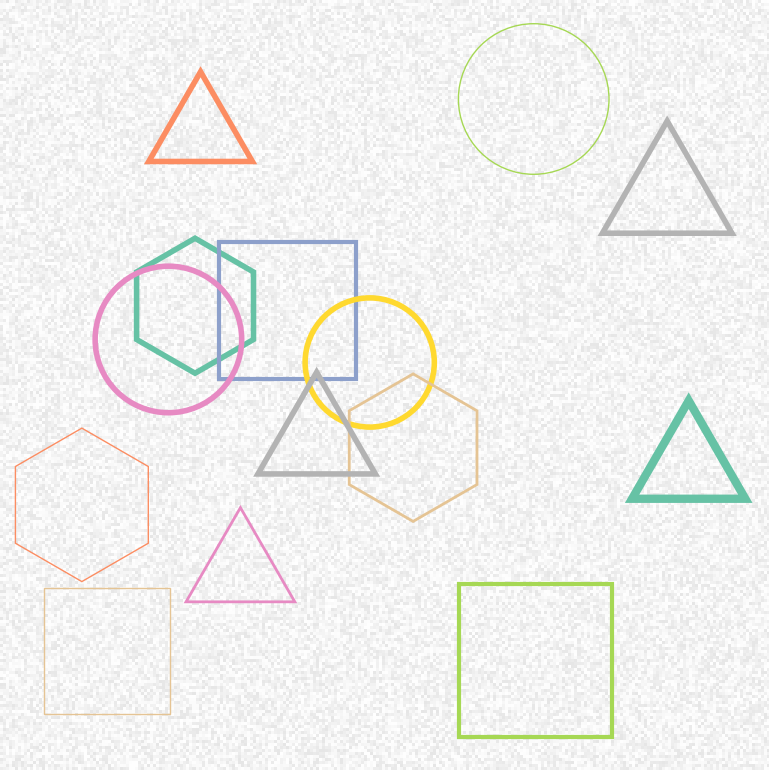[{"shape": "triangle", "thickness": 3, "radius": 0.42, "center": [0.894, 0.395]}, {"shape": "hexagon", "thickness": 2, "radius": 0.44, "center": [0.253, 0.603]}, {"shape": "triangle", "thickness": 2, "radius": 0.39, "center": [0.26, 0.829]}, {"shape": "hexagon", "thickness": 0.5, "radius": 0.5, "center": [0.106, 0.344]}, {"shape": "square", "thickness": 1.5, "radius": 0.45, "center": [0.374, 0.597]}, {"shape": "circle", "thickness": 2, "radius": 0.48, "center": [0.219, 0.559]}, {"shape": "triangle", "thickness": 1, "radius": 0.41, "center": [0.312, 0.259]}, {"shape": "circle", "thickness": 0.5, "radius": 0.49, "center": [0.693, 0.871]}, {"shape": "square", "thickness": 1.5, "radius": 0.5, "center": [0.695, 0.143]}, {"shape": "circle", "thickness": 2, "radius": 0.42, "center": [0.48, 0.529]}, {"shape": "hexagon", "thickness": 1, "radius": 0.48, "center": [0.537, 0.419]}, {"shape": "square", "thickness": 0.5, "radius": 0.41, "center": [0.139, 0.154]}, {"shape": "triangle", "thickness": 2, "radius": 0.49, "center": [0.866, 0.746]}, {"shape": "triangle", "thickness": 2, "radius": 0.44, "center": [0.411, 0.429]}]